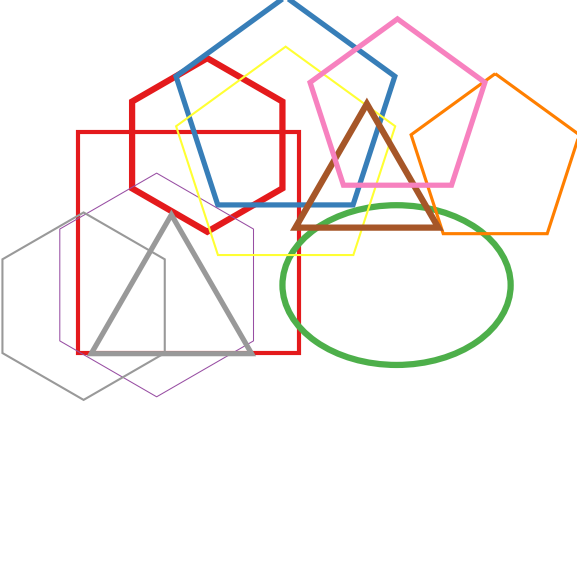[{"shape": "hexagon", "thickness": 3, "radius": 0.75, "center": [0.359, 0.748]}, {"shape": "square", "thickness": 2, "radius": 0.96, "center": [0.327, 0.579]}, {"shape": "pentagon", "thickness": 2.5, "radius": 1.0, "center": [0.494, 0.805]}, {"shape": "oval", "thickness": 3, "radius": 0.99, "center": [0.687, 0.505]}, {"shape": "hexagon", "thickness": 0.5, "radius": 0.97, "center": [0.271, 0.506]}, {"shape": "pentagon", "thickness": 1.5, "radius": 0.77, "center": [0.858, 0.718]}, {"shape": "pentagon", "thickness": 1, "radius": 1.0, "center": [0.495, 0.719]}, {"shape": "triangle", "thickness": 3, "radius": 0.71, "center": [0.635, 0.676]}, {"shape": "pentagon", "thickness": 2.5, "radius": 0.8, "center": [0.688, 0.807]}, {"shape": "triangle", "thickness": 2.5, "radius": 0.8, "center": [0.297, 0.467]}, {"shape": "hexagon", "thickness": 1, "radius": 0.81, "center": [0.145, 0.469]}]